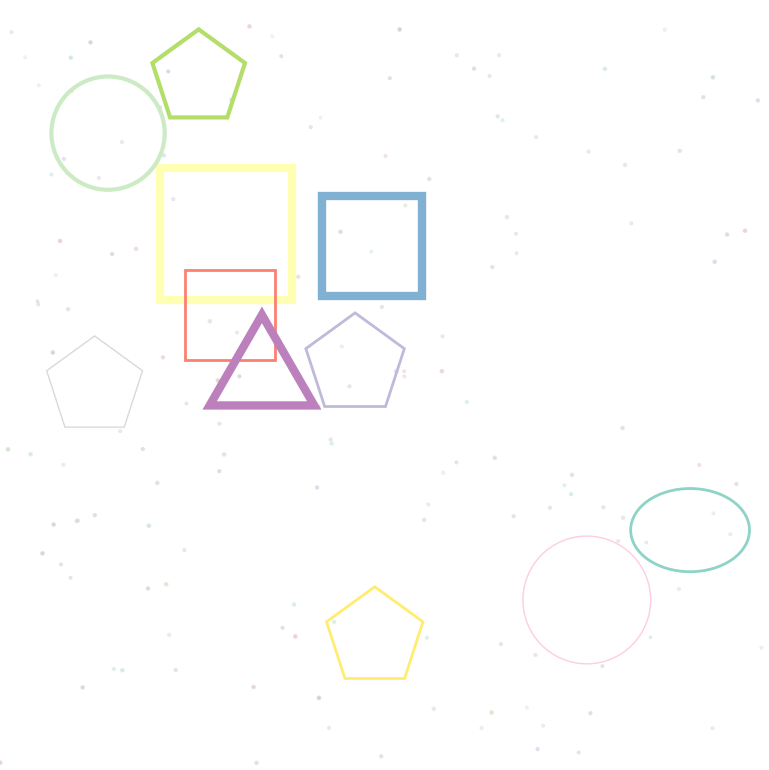[{"shape": "oval", "thickness": 1, "radius": 0.39, "center": [0.896, 0.312]}, {"shape": "square", "thickness": 3, "radius": 0.43, "center": [0.293, 0.697]}, {"shape": "pentagon", "thickness": 1, "radius": 0.34, "center": [0.461, 0.526]}, {"shape": "square", "thickness": 1, "radius": 0.29, "center": [0.299, 0.591]}, {"shape": "square", "thickness": 3, "radius": 0.33, "center": [0.483, 0.681]}, {"shape": "pentagon", "thickness": 1.5, "radius": 0.32, "center": [0.258, 0.899]}, {"shape": "circle", "thickness": 0.5, "radius": 0.41, "center": [0.762, 0.221]}, {"shape": "pentagon", "thickness": 0.5, "radius": 0.33, "center": [0.123, 0.498]}, {"shape": "triangle", "thickness": 3, "radius": 0.39, "center": [0.34, 0.513]}, {"shape": "circle", "thickness": 1.5, "radius": 0.37, "center": [0.14, 0.827]}, {"shape": "pentagon", "thickness": 1, "radius": 0.33, "center": [0.487, 0.172]}]